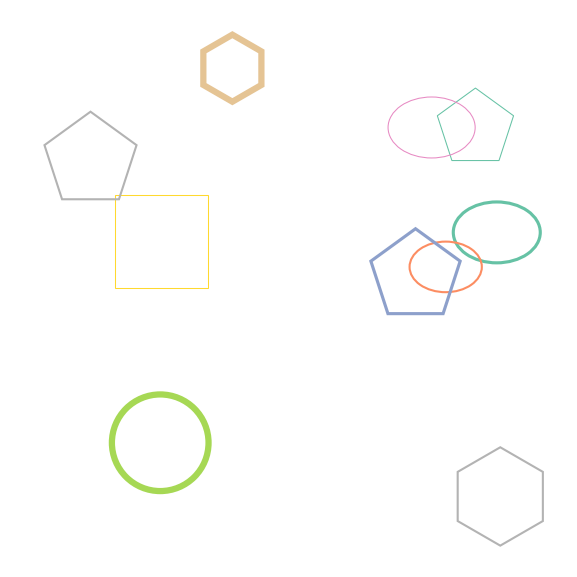[{"shape": "oval", "thickness": 1.5, "radius": 0.38, "center": [0.86, 0.597]}, {"shape": "pentagon", "thickness": 0.5, "radius": 0.35, "center": [0.823, 0.777]}, {"shape": "oval", "thickness": 1, "radius": 0.31, "center": [0.772, 0.537]}, {"shape": "pentagon", "thickness": 1.5, "radius": 0.41, "center": [0.72, 0.522]}, {"shape": "oval", "thickness": 0.5, "radius": 0.38, "center": [0.747, 0.778]}, {"shape": "circle", "thickness": 3, "radius": 0.42, "center": [0.277, 0.232]}, {"shape": "square", "thickness": 0.5, "radius": 0.4, "center": [0.28, 0.58]}, {"shape": "hexagon", "thickness": 3, "radius": 0.29, "center": [0.402, 0.881]}, {"shape": "pentagon", "thickness": 1, "radius": 0.42, "center": [0.157, 0.722]}, {"shape": "hexagon", "thickness": 1, "radius": 0.43, "center": [0.866, 0.139]}]